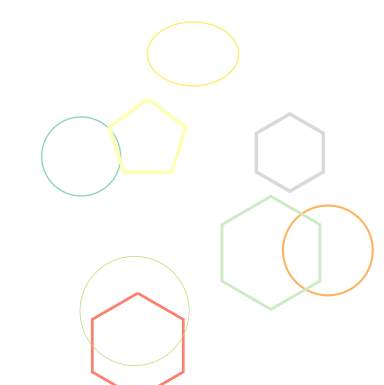[{"shape": "circle", "thickness": 1, "radius": 0.51, "center": [0.211, 0.594]}, {"shape": "pentagon", "thickness": 2.5, "radius": 0.52, "center": [0.384, 0.637]}, {"shape": "hexagon", "thickness": 2, "radius": 0.68, "center": [0.358, 0.102]}, {"shape": "circle", "thickness": 1.5, "radius": 0.58, "center": [0.852, 0.35]}, {"shape": "circle", "thickness": 0.5, "radius": 0.71, "center": [0.35, 0.192]}, {"shape": "hexagon", "thickness": 2.5, "radius": 0.5, "center": [0.753, 0.604]}, {"shape": "hexagon", "thickness": 2, "radius": 0.73, "center": [0.704, 0.343]}, {"shape": "oval", "thickness": 1, "radius": 0.59, "center": [0.501, 0.86]}]